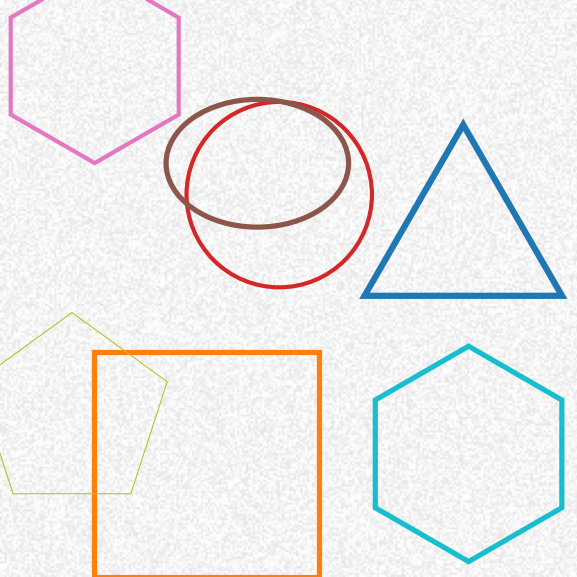[{"shape": "triangle", "thickness": 3, "radius": 0.99, "center": [0.802, 0.586]}, {"shape": "square", "thickness": 2.5, "radius": 0.97, "center": [0.358, 0.195]}, {"shape": "circle", "thickness": 2, "radius": 0.8, "center": [0.484, 0.662]}, {"shape": "oval", "thickness": 2.5, "radius": 0.79, "center": [0.446, 0.716]}, {"shape": "hexagon", "thickness": 2, "radius": 0.84, "center": [0.164, 0.885]}, {"shape": "pentagon", "thickness": 0.5, "radius": 0.87, "center": [0.125, 0.284]}, {"shape": "hexagon", "thickness": 2.5, "radius": 0.93, "center": [0.811, 0.213]}]